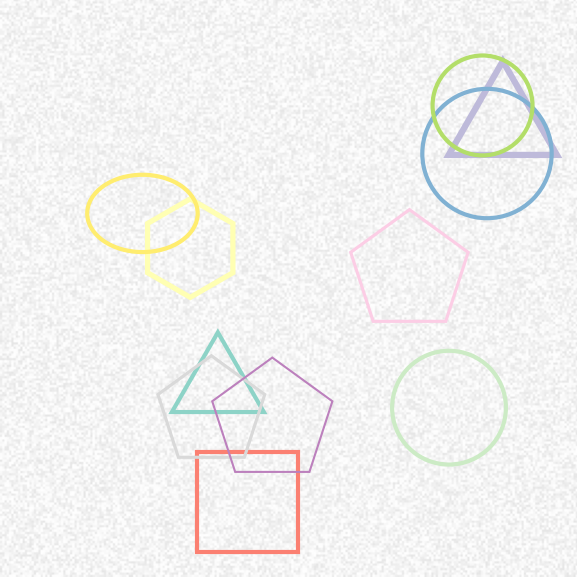[{"shape": "triangle", "thickness": 2, "radius": 0.46, "center": [0.377, 0.332]}, {"shape": "hexagon", "thickness": 2.5, "radius": 0.43, "center": [0.329, 0.57]}, {"shape": "triangle", "thickness": 3, "radius": 0.54, "center": [0.871, 0.785]}, {"shape": "square", "thickness": 2, "radius": 0.44, "center": [0.429, 0.13]}, {"shape": "circle", "thickness": 2, "radius": 0.56, "center": [0.843, 0.733]}, {"shape": "circle", "thickness": 2, "radius": 0.43, "center": [0.836, 0.817]}, {"shape": "pentagon", "thickness": 1.5, "radius": 0.53, "center": [0.709, 0.529]}, {"shape": "pentagon", "thickness": 1.5, "radius": 0.49, "center": [0.366, 0.286]}, {"shape": "pentagon", "thickness": 1, "radius": 0.55, "center": [0.472, 0.27]}, {"shape": "circle", "thickness": 2, "radius": 0.49, "center": [0.778, 0.293]}, {"shape": "oval", "thickness": 2, "radius": 0.48, "center": [0.247, 0.63]}]